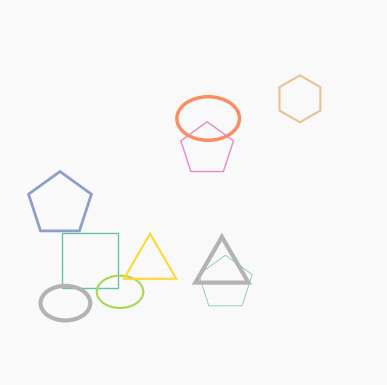[{"shape": "square", "thickness": 1, "radius": 0.36, "center": [0.233, 0.323]}, {"shape": "pentagon", "thickness": 0.5, "radius": 0.36, "center": [0.582, 0.264]}, {"shape": "oval", "thickness": 2.5, "radius": 0.4, "center": [0.537, 0.692]}, {"shape": "pentagon", "thickness": 2, "radius": 0.43, "center": [0.155, 0.469]}, {"shape": "pentagon", "thickness": 1, "radius": 0.36, "center": [0.535, 0.612]}, {"shape": "oval", "thickness": 1.5, "radius": 0.3, "center": [0.31, 0.242]}, {"shape": "triangle", "thickness": 1.5, "radius": 0.39, "center": [0.387, 0.315]}, {"shape": "hexagon", "thickness": 1.5, "radius": 0.3, "center": [0.774, 0.743]}, {"shape": "triangle", "thickness": 3, "radius": 0.4, "center": [0.573, 0.305]}, {"shape": "oval", "thickness": 3, "radius": 0.32, "center": [0.169, 0.213]}]